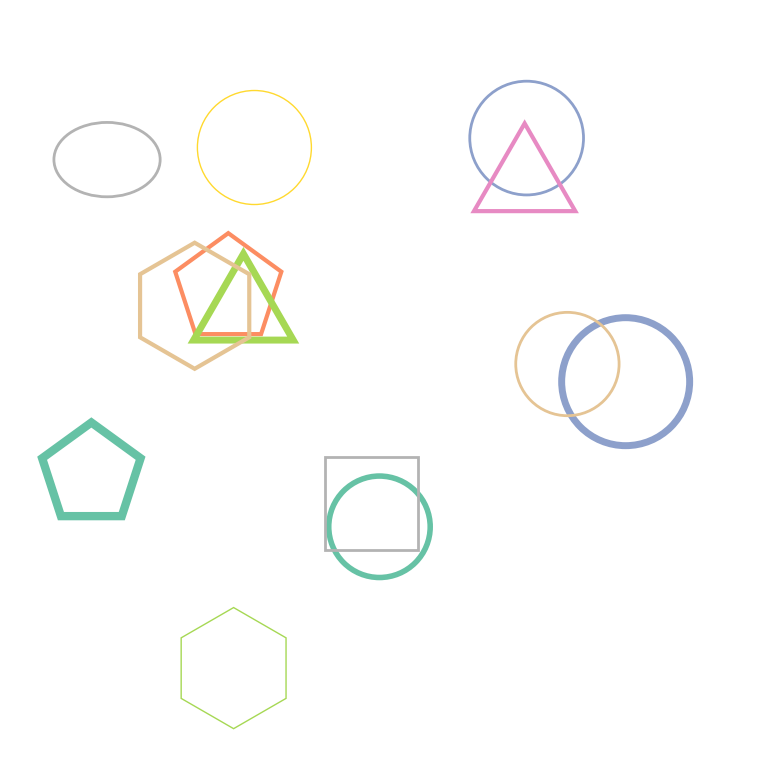[{"shape": "pentagon", "thickness": 3, "radius": 0.34, "center": [0.119, 0.384]}, {"shape": "circle", "thickness": 2, "radius": 0.33, "center": [0.493, 0.316]}, {"shape": "pentagon", "thickness": 1.5, "radius": 0.36, "center": [0.296, 0.625]}, {"shape": "circle", "thickness": 2.5, "radius": 0.42, "center": [0.813, 0.504]}, {"shape": "circle", "thickness": 1, "radius": 0.37, "center": [0.684, 0.821]}, {"shape": "triangle", "thickness": 1.5, "radius": 0.38, "center": [0.681, 0.764]}, {"shape": "hexagon", "thickness": 0.5, "radius": 0.39, "center": [0.303, 0.132]}, {"shape": "triangle", "thickness": 2.5, "radius": 0.37, "center": [0.316, 0.596]}, {"shape": "circle", "thickness": 0.5, "radius": 0.37, "center": [0.33, 0.808]}, {"shape": "hexagon", "thickness": 1.5, "radius": 0.41, "center": [0.253, 0.603]}, {"shape": "circle", "thickness": 1, "radius": 0.34, "center": [0.737, 0.527]}, {"shape": "square", "thickness": 1, "radius": 0.3, "center": [0.482, 0.346]}, {"shape": "oval", "thickness": 1, "radius": 0.34, "center": [0.139, 0.793]}]